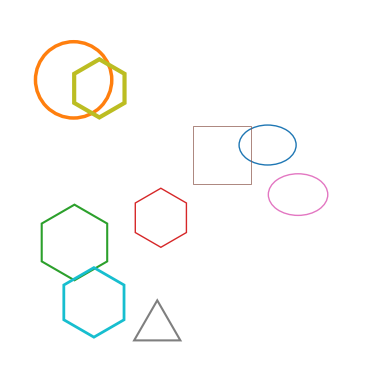[{"shape": "oval", "thickness": 1, "radius": 0.37, "center": [0.695, 0.623]}, {"shape": "circle", "thickness": 2.5, "radius": 0.5, "center": [0.191, 0.793]}, {"shape": "hexagon", "thickness": 1.5, "radius": 0.49, "center": [0.193, 0.37]}, {"shape": "hexagon", "thickness": 1, "radius": 0.38, "center": [0.418, 0.434]}, {"shape": "square", "thickness": 0.5, "radius": 0.37, "center": [0.577, 0.598]}, {"shape": "oval", "thickness": 1, "radius": 0.39, "center": [0.774, 0.495]}, {"shape": "triangle", "thickness": 1.5, "radius": 0.35, "center": [0.408, 0.151]}, {"shape": "hexagon", "thickness": 3, "radius": 0.38, "center": [0.258, 0.771]}, {"shape": "hexagon", "thickness": 2, "radius": 0.45, "center": [0.244, 0.215]}]